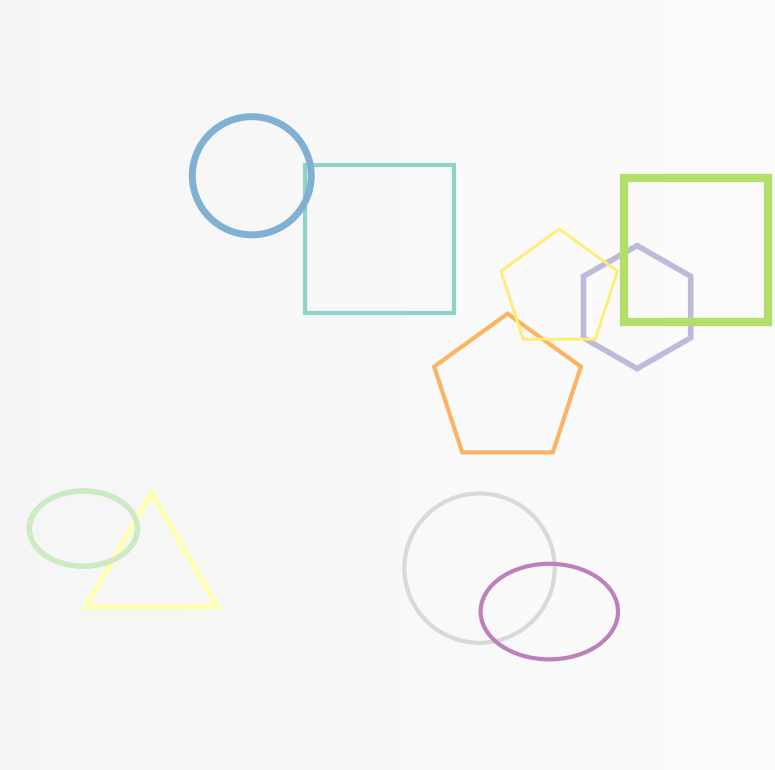[{"shape": "square", "thickness": 1.5, "radius": 0.48, "center": [0.489, 0.69]}, {"shape": "triangle", "thickness": 2, "radius": 0.49, "center": [0.196, 0.261]}, {"shape": "hexagon", "thickness": 2, "radius": 0.4, "center": [0.822, 0.601]}, {"shape": "circle", "thickness": 2.5, "radius": 0.38, "center": [0.325, 0.772]}, {"shape": "pentagon", "thickness": 1.5, "radius": 0.5, "center": [0.655, 0.493]}, {"shape": "square", "thickness": 3, "radius": 0.47, "center": [0.898, 0.675]}, {"shape": "circle", "thickness": 1.5, "radius": 0.49, "center": [0.619, 0.262]}, {"shape": "oval", "thickness": 1.5, "radius": 0.44, "center": [0.709, 0.206]}, {"shape": "oval", "thickness": 2, "radius": 0.35, "center": [0.108, 0.314]}, {"shape": "pentagon", "thickness": 1, "radius": 0.4, "center": [0.722, 0.623]}]